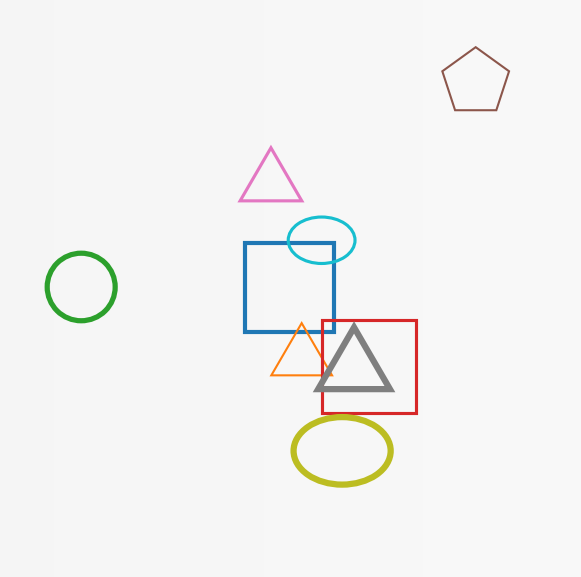[{"shape": "square", "thickness": 2, "radius": 0.38, "center": [0.498, 0.501]}, {"shape": "triangle", "thickness": 1, "radius": 0.3, "center": [0.519, 0.379]}, {"shape": "circle", "thickness": 2.5, "radius": 0.29, "center": [0.14, 0.502]}, {"shape": "square", "thickness": 1.5, "radius": 0.4, "center": [0.636, 0.365]}, {"shape": "pentagon", "thickness": 1, "radius": 0.3, "center": [0.818, 0.857]}, {"shape": "triangle", "thickness": 1.5, "radius": 0.31, "center": [0.466, 0.682]}, {"shape": "triangle", "thickness": 3, "radius": 0.36, "center": [0.609, 0.361]}, {"shape": "oval", "thickness": 3, "radius": 0.42, "center": [0.589, 0.218]}, {"shape": "oval", "thickness": 1.5, "radius": 0.29, "center": [0.553, 0.583]}]